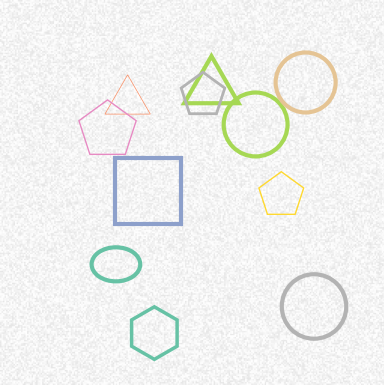[{"shape": "hexagon", "thickness": 2.5, "radius": 0.34, "center": [0.401, 0.135]}, {"shape": "oval", "thickness": 3, "radius": 0.32, "center": [0.301, 0.313]}, {"shape": "triangle", "thickness": 0.5, "radius": 0.34, "center": [0.331, 0.738]}, {"shape": "square", "thickness": 3, "radius": 0.43, "center": [0.383, 0.505]}, {"shape": "pentagon", "thickness": 1, "radius": 0.39, "center": [0.279, 0.662]}, {"shape": "triangle", "thickness": 3, "radius": 0.41, "center": [0.549, 0.773]}, {"shape": "circle", "thickness": 3, "radius": 0.41, "center": [0.664, 0.677]}, {"shape": "pentagon", "thickness": 1, "radius": 0.31, "center": [0.731, 0.493]}, {"shape": "circle", "thickness": 3, "radius": 0.39, "center": [0.794, 0.786]}, {"shape": "circle", "thickness": 3, "radius": 0.42, "center": [0.816, 0.204]}, {"shape": "pentagon", "thickness": 2, "radius": 0.3, "center": [0.527, 0.753]}]